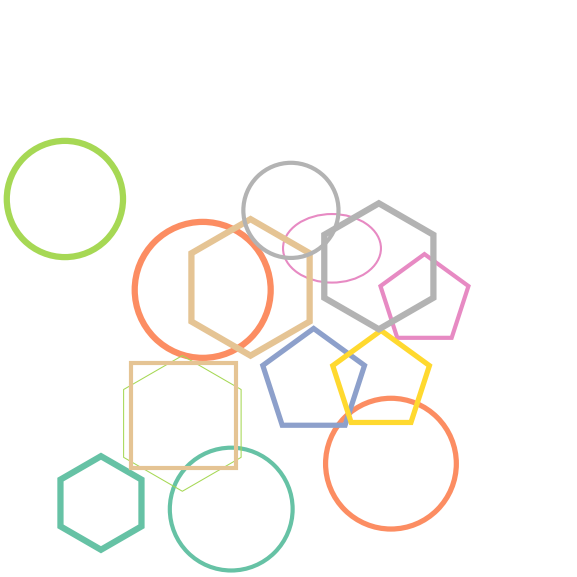[{"shape": "circle", "thickness": 2, "radius": 0.53, "center": [0.4, 0.118]}, {"shape": "hexagon", "thickness": 3, "radius": 0.4, "center": [0.175, 0.128]}, {"shape": "circle", "thickness": 3, "radius": 0.59, "center": [0.351, 0.497]}, {"shape": "circle", "thickness": 2.5, "radius": 0.57, "center": [0.677, 0.196]}, {"shape": "pentagon", "thickness": 2.5, "radius": 0.46, "center": [0.543, 0.338]}, {"shape": "oval", "thickness": 1, "radius": 0.42, "center": [0.575, 0.569]}, {"shape": "pentagon", "thickness": 2, "radius": 0.4, "center": [0.735, 0.479]}, {"shape": "circle", "thickness": 3, "radius": 0.5, "center": [0.112, 0.655]}, {"shape": "hexagon", "thickness": 0.5, "radius": 0.59, "center": [0.316, 0.266]}, {"shape": "pentagon", "thickness": 2.5, "radius": 0.44, "center": [0.66, 0.339]}, {"shape": "square", "thickness": 2, "radius": 0.45, "center": [0.318, 0.279]}, {"shape": "hexagon", "thickness": 3, "radius": 0.59, "center": [0.434, 0.502]}, {"shape": "hexagon", "thickness": 3, "radius": 0.55, "center": [0.656, 0.538]}, {"shape": "circle", "thickness": 2, "radius": 0.41, "center": [0.504, 0.635]}]